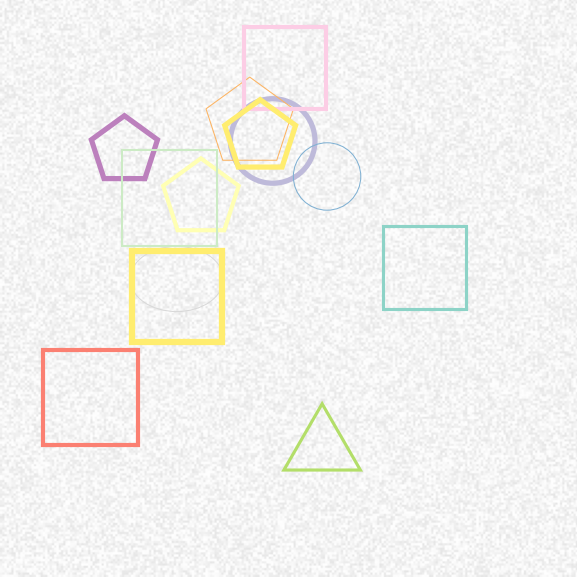[{"shape": "square", "thickness": 1.5, "radius": 0.36, "center": [0.735, 0.536]}, {"shape": "pentagon", "thickness": 2, "radius": 0.34, "center": [0.348, 0.656]}, {"shape": "circle", "thickness": 2.5, "radius": 0.37, "center": [0.472, 0.755]}, {"shape": "square", "thickness": 2, "radius": 0.41, "center": [0.157, 0.311]}, {"shape": "circle", "thickness": 0.5, "radius": 0.29, "center": [0.566, 0.694]}, {"shape": "pentagon", "thickness": 0.5, "radius": 0.4, "center": [0.432, 0.786]}, {"shape": "triangle", "thickness": 1.5, "radius": 0.38, "center": [0.558, 0.223]}, {"shape": "square", "thickness": 2, "radius": 0.35, "center": [0.494, 0.882]}, {"shape": "oval", "thickness": 0.5, "radius": 0.4, "center": [0.306, 0.516]}, {"shape": "pentagon", "thickness": 2.5, "radius": 0.3, "center": [0.215, 0.739]}, {"shape": "square", "thickness": 1, "radius": 0.41, "center": [0.294, 0.656]}, {"shape": "square", "thickness": 3, "radius": 0.39, "center": [0.306, 0.485]}, {"shape": "pentagon", "thickness": 2.5, "radius": 0.32, "center": [0.45, 0.762]}]